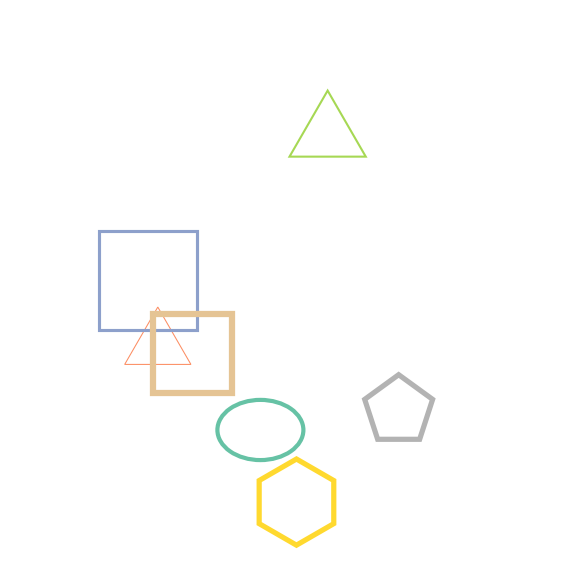[{"shape": "oval", "thickness": 2, "radius": 0.37, "center": [0.451, 0.255]}, {"shape": "triangle", "thickness": 0.5, "radius": 0.33, "center": [0.273, 0.401]}, {"shape": "square", "thickness": 1.5, "radius": 0.43, "center": [0.256, 0.514]}, {"shape": "triangle", "thickness": 1, "radius": 0.38, "center": [0.567, 0.766]}, {"shape": "hexagon", "thickness": 2.5, "radius": 0.37, "center": [0.513, 0.13]}, {"shape": "square", "thickness": 3, "radius": 0.34, "center": [0.333, 0.386]}, {"shape": "pentagon", "thickness": 2.5, "radius": 0.31, "center": [0.69, 0.288]}]